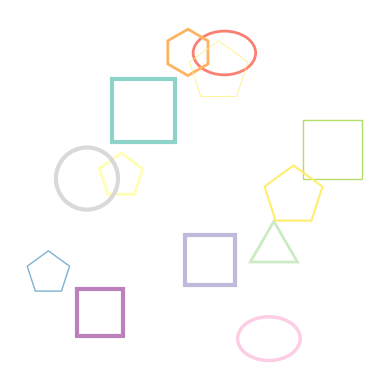[{"shape": "square", "thickness": 3, "radius": 0.41, "center": [0.373, 0.713]}, {"shape": "pentagon", "thickness": 2, "radius": 0.3, "center": [0.315, 0.543]}, {"shape": "square", "thickness": 3, "radius": 0.33, "center": [0.545, 0.325]}, {"shape": "oval", "thickness": 2, "radius": 0.41, "center": [0.583, 0.862]}, {"shape": "pentagon", "thickness": 1, "radius": 0.29, "center": [0.126, 0.291]}, {"shape": "hexagon", "thickness": 2, "radius": 0.3, "center": [0.488, 0.864]}, {"shape": "square", "thickness": 1, "radius": 0.39, "center": [0.863, 0.611]}, {"shape": "oval", "thickness": 2.5, "radius": 0.41, "center": [0.698, 0.12]}, {"shape": "circle", "thickness": 3, "radius": 0.4, "center": [0.226, 0.536]}, {"shape": "square", "thickness": 3, "radius": 0.3, "center": [0.259, 0.187]}, {"shape": "triangle", "thickness": 2, "radius": 0.35, "center": [0.711, 0.355]}, {"shape": "pentagon", "thickness": 0.5, "radius": 0.4, "center": [0.568, 0.814]}, {"shape": "pentagon", "thickness": 1.5, "radius": 0.4, "center": [0.762, 0.491]}]